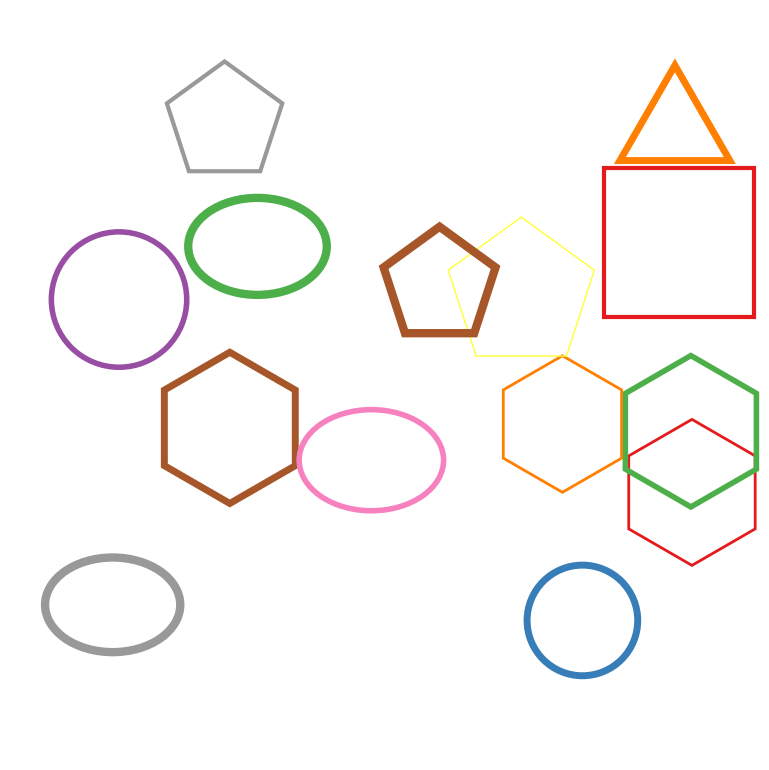[{"shape": "hexagon", "thickness": 1, "radius": 0.47, "center": [0.899, 0.361]}, {"shape": "square", "thickness": 1.5, "radius": 0.49, "center": [0.882, 0.685]}, {"shape": "circle", "thickness": 2.5, "radius": 0.36, "center": [0.756, 0.194]}, {"shape": "hexagon", "thickness": 2, "radius": 0.49, "center": [0.897, 0.44]}, {"shape": "oval", "thickness": 3, "radius": 0.45, "center": [0.334, 0.68]}, {"shape": "circle", "thickness": 2, "radius": 0.44, "center": [0.155, 0.611]}, {"shape": "hexagon", "thickness": 1, "radius": 0.44, "center": [0.73, 0.449]}, {"shape": "triangle", "thickness": 2.5, "radius": 0.41, "center": [0.876, 0.833]}, {"shape": "pentagon", "thickness": 0.5, "radius": 0.5, "center": [0.677, 0.618]}, {"shape": "hexagon", "thickness": 2.5, "radius": 0.49, "center": [0.298, 0.444]}, {"shape": "pentagon", "thickness": 3, "radius": 0.38, "center": [0.571, 0.629]}, {"shape": "oval", "thickness": 2, "radius": 0.47, "center": [0.482, 0.402]}, {"shape": "pentagon", "thickness": 1.5, "radius": 0.39, "center": [0.292, 0.841]}, {"shape": "oval", "thickness": 3, "radius": 0.44, "center": [0.146, 0.215]}]